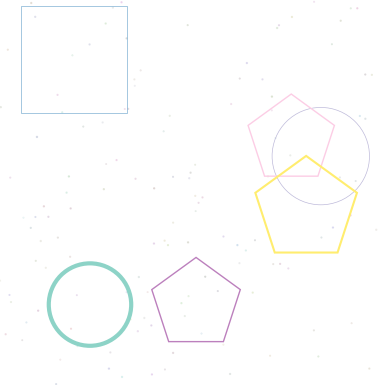[{"shape": "circle", "thickness": 3, "radius": 0.54, "center": [0.234, 0.209]}, {"shape": "circle", "thickness": 0.5, "radius": 0.63, "center": [0.833, 0.595]}, {"shape": "square", "thickness": 0.5, "radius": 0.69, "center": [0.193, 0.846]}, {"shape": "pentagon", "thickness": 1, "radius": 0.59, "center": [0.756, 0.638]}, {"shape": "pentagon", "thickness": 1, "radius": 0.6, "center": [0.509, 0.21]}, {"shape": "pentagon", "thickness": 1.5, "radius": 0.69, "center": [0.795, 0.456]}]